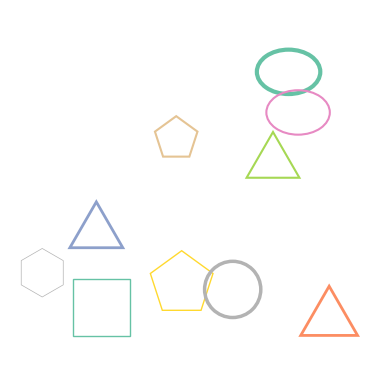[{"shape": "oval", "thickness": 3, "radius": 0.41, "center": [0.75, 0.813]}, {"shape": "square", "thickness": 1, "radius": 0.37, "center": [0.263, 0.201]}, {"shape": "triangle", "thickness": 2, "radius": 0.43, "center": [0.855, 0.171]}, {"shape": "triangle", "thickness": 2, "radius": 0.4, "center": [0.25, 0.396]}, {"shape": "oval", "thickness": 1.5, "radius": 0.41, "center": [0.774, 0.708]}, {"shape": "triangle", "thickness": 1.5, "radius": 0.4, "center": [0.709, 0.578]}, {"shape": "pentagon", "thickness": 1, "radius": 0.43, "center": [0.472, 0.263]}, {"shape": "pentagon", "thickness": 1.5, "radius": 0.29, "center": [0.458, 0.64]}, {"shape": "circle", "thickness": 2.5, "radius": 0.36, "center": [0.604, 0.248]}, {"shape": "hexagon", "thickness": 0.5, "radius": 0.32, "center": [0.11, 0.292]}]